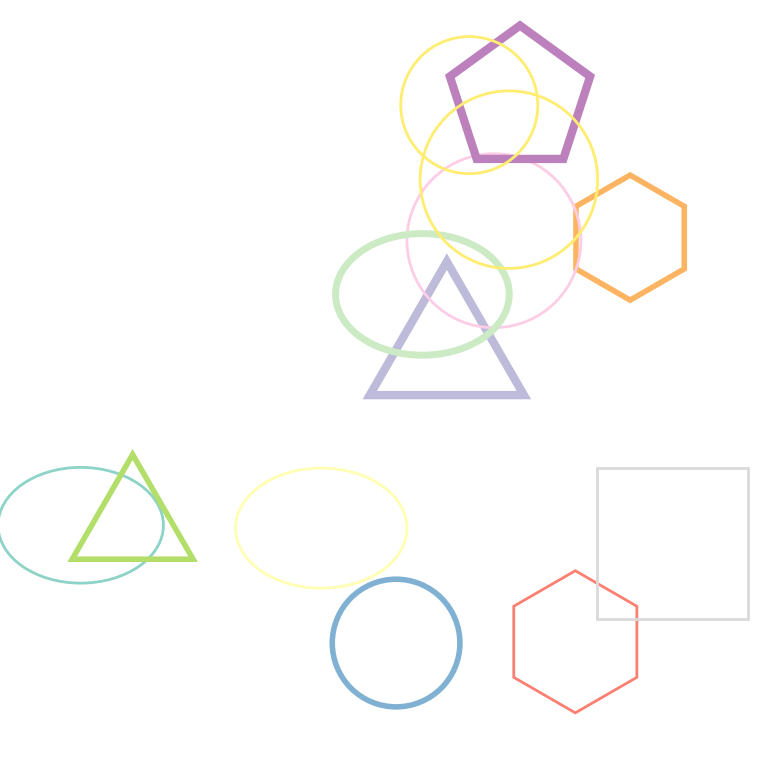[{"shape": "oval", "thickness": 1, "radius": 0.54, "center": [0.105, 0.318]}, {"shape": "oval", "thickness": 1, "radius": 0.56, "center": [0.417, 0.314]}, {"shape": "triangle", "thickness": 3, "radius": 0.58, "center": [0.58, 0.545]}, {"shape": "hexagon", "thickness": 1, "radius": 0.46, "center": [0.747, 0.167]}, {"shape": "circle", "thickness": 2, "radius": 0.41, "center": [0.514, 0.165]}, {"shape": "hexagon", "thickness": 2, "radius": 0.41, "center": [0.818, 0.691]}, {"shape": "triangle", "thickness": 2, "radius": 0.45, "center": [0.172, 0.319]}, {"shape": "circle", "thickness": 1, "radius": 0.56, "center": [0.641, 0.687]}, {"shape": "square", "thickness": 1, "radius": 0.49, "center": [0.873, 0.294]}, {"shape": "pentagon", "thickness": 3, "radius": 0.48, "center": [0.675, 0.871]}, {"shape": "oval", "thickness": 2.5, "radius": 0.56, "center": [0.549, 0.618]}, {"shape": "circle", "thickness": 1, "radius": 0.58, "center": [0.661, 0.767]}, {"shape": "circle", "thickness": 1, "radius": 0.45, "center": [0.609, 0.863]}]